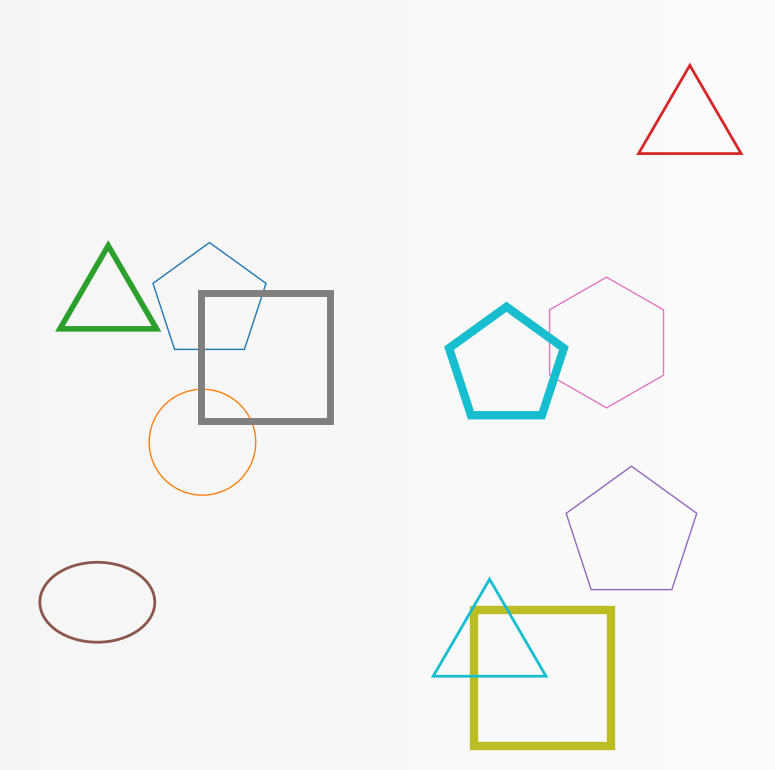[{"shape": "pentagon", "thickness": 0.5, "radius": 0.38, "center": [0.27, 0.608]}, {"shape": "circle", "thickness": 0.5, "radius": 0.34, "center": [0.261, 0.426]}, {"shape": "triangle", "thickness": 2, "radius": 0.36, "center": [0.14, 0.609]}, {"shape": "triangle", "thickness": 1, "radius": 0.38, "center": [0.89, 0.839]}, {"shape": "pentagon", "thickness": 0.5, "radius": 0.44, "center": [0.815, 0.306]}, {"shape": "oval", "thickness": 1, "radius": 0.37, "center": [0.126, 0.218]}, {"shape": "hexagon", "thickness": 0.5, "radius": 0.42, "center": [0.783, 0.555]}, {"shape": "square", "thickness": 2.5, "radius": 0.41, "center": [0.342, 0.536]}, {"shape": "square", "thickness": 3, "radius": 0.44, "center": [0.7, 0.119]}, {"shape": "pentagon", "thickness": 3, "radius": 0.39, "center": [0.654, 0.524]}, {"shape": "triangle", "thickness": 1, "radius": 0.42, "center": [0.632, 0.164]}]